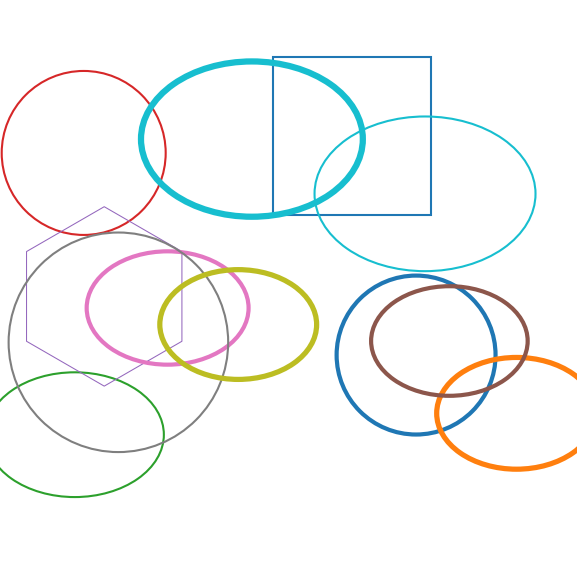[{"shape": "circle", "thickness": 2, "radius": 0.69, "center": [0.72, 0.384]}, {"shape": "square", "thickness": 1, "radius": 0.68, "center": [0.609, 0.763]}, {"shape": "oval", "thickness": 2.5, "radius": 0.69, "center": [0.894, 0.283]}, {"shape": "oval", "thickness": 1, "radius": 0.77, "center": [0.129, 0.246]}, {"shape": "circle", "thickness": 1, "radius": 0.71, "center": [0.145, 0.734]}, {"shape": "hexagon", "thickness": 0.5, "radius": 0.78, "center": [0.18, 0.486]}, {"shape": "oval", "thickness": 2, "radius": 0.68, "center": [0.778, 0.409]}, {"shape": "oval", "thickness": 2, "radius": 0.7, "center": [0.29, 0.466]}, {"shape": "circle", "thickness": 1, "radius": 0.95, "center": [0.205, 0.406]}, {"shape": "oval", "thickness": 2.5, "radius": 0.68, "center": [0.413, 0.437]}, {"shape": "oval", "thickness": 3, "radius": 0.96, "center": [0.436, 0.758]}, {"shape": "oval", "thickness": 1, "radius": 0.96, "center": [0.736, 0.664]}]